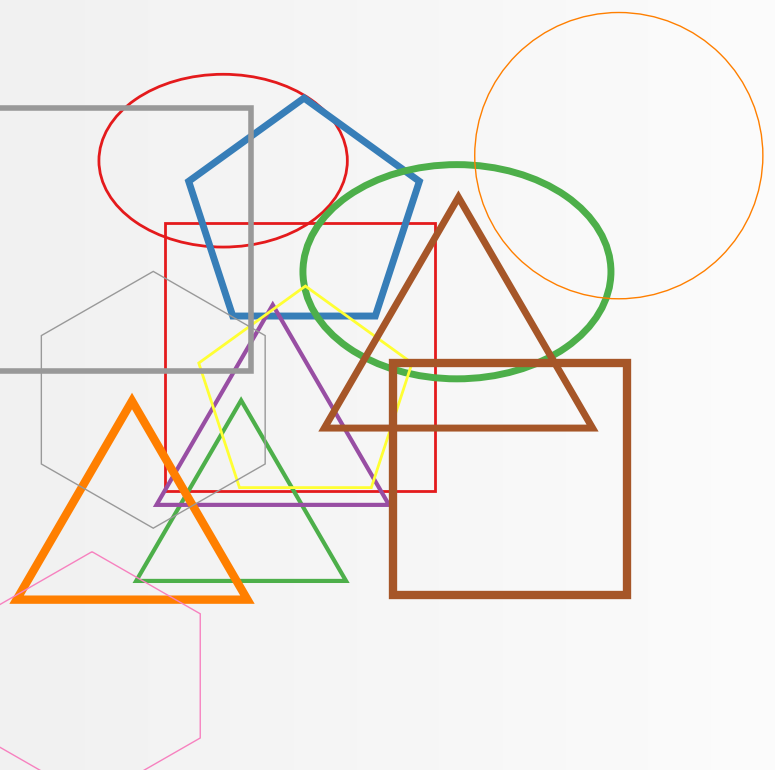[{"shape": "square", "thickness": 1, "radius": 0.87, "center": [0.387, 0.536]}, {"shape": "oval", "thickness": 1, "radius": 0.8, "center": [0.288, 0.791]}, {"shape": "pentagon", "thickness": 2.5, "radius": 0.78, "center": [0.392, 0.716]}, {"shape": "oval", "thickness": 2.5, "radius": 0.99, "center": [0.59, 0.647]}, {"shape": "triangle", "thickness": 1.5, "radius": 0.78, "center": [0.311, 0.324]}, {"shape": "triangle", "thickness": 1.5, "radius": 0.87, "center": [0.352, 0.431]}, {"shape": "circle", "thickness": 0.5, "radius": 0.93, "center": [0.798, 0.798]}, {"shape": "triangle", "thickness": 3, "radius": 0.86, "center": [0.17, 0.307]}, {"shape": "pentagon", "thickness": 1, "radius": 0.72, "center": [0.394, 0.484]}, {"shape": "triangle", "thickness": 2.5, "radius": 1.0, "center": [0.592, 0.544]}, {"shape": "square", "thickness": 3, "radius": 0.75, "center": [0.658, 0.378]}, {"shape": "hexagon", "thickness": 0.5, "radius": 0.81, "center": [0.119, 0.122]}, {"shape": "square", "thickness": 2, "radius": 0.85, "center": [0.153, 0.689]}, {"shape": "hexagon", "thickness": 0.5, "radius": 0.83, "center": [0.198, 0.481]}]